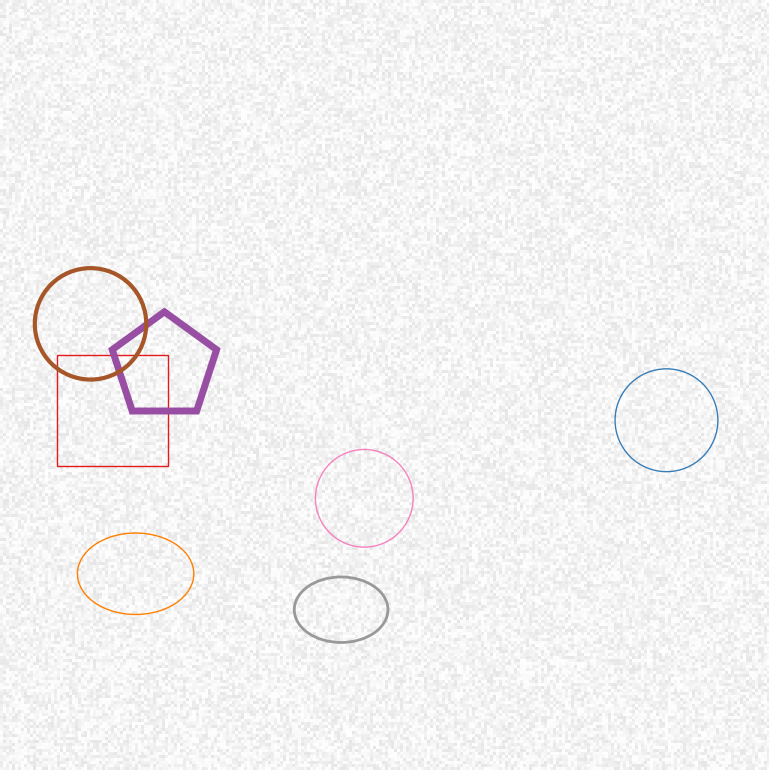[{"shape": "square", "thickness": 0.5, "radius": 0.36, "center": [0.146, 0.467]}, {"shape": "circle", "thickness": 0.5, "radius": 0.33, "center": [0.866, 0.454]}, {"shape": "pentagon", "thickness": 2.5, "radius": 0.36, "center": [0.214, 0.524]}, {"shape": "oval", "thickness": 0.5, "radius": 0.38, "center": [0.176, 0.255]}, {"shape": "circle", "thickness": 1.5, "radius": 0.36, "center": [0.118, 0.579]}, {"shape": "circle", "thickness": 0.5, "radius": 0.32, "center": [0.473, 0.353]}, {"shape": "oval", "thickness": 1, "radius": 0.3, "center": [0.443, 0.208]}]